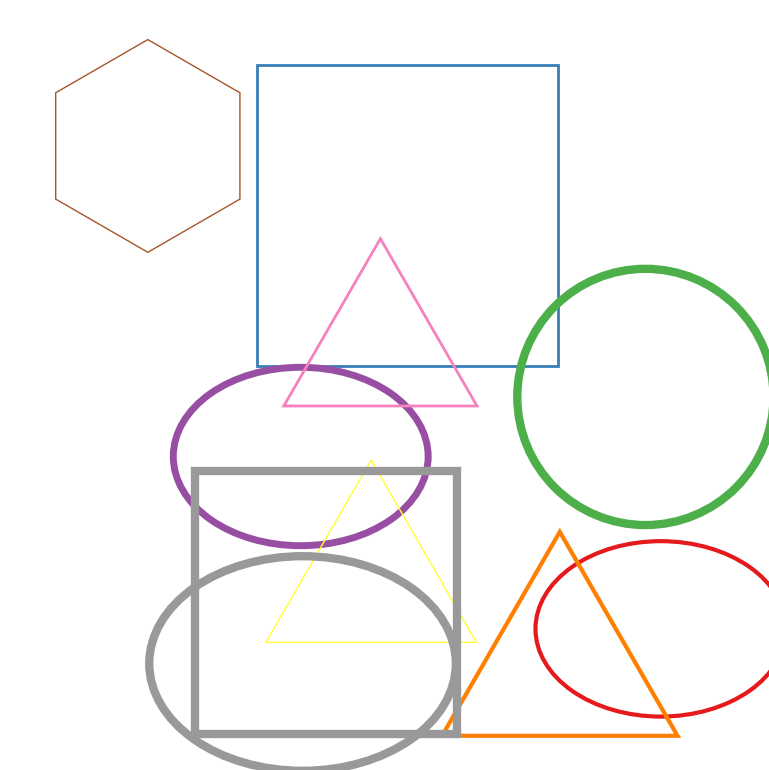[{"shape": "oval", "thickness": 1.5, "radius": 0.81, "center": [0.858, 0.183]}, {"shape": "square", "thickness": 1, "radius": 0.98, "center": [0.529, 0.72]}, {"shape": "circle", "thickness": 3, "radius": 0.83, "center": [0.838, 0.484]}, {"shape": "oval", "thickness": 2.5, "radius": 0.83, "center": [0.391, 0.407]}, {"shape": "triangle", "thickness": 1.5, "radius": 0.88, "center": [0.727, 0.133]}, {"shape": "triangle", "thickness": 0.5, "radius": 0.79, "center": [0.482, 0.245]}, {"shape": "hexagon", "thickness": 0.5, "radius": 0.69, "center": [0.192, 0.81]}, {"shape": "triangle", "thickness": 1, "radius": 0.72, "center": [0.494, 0.545]}, {"shape": "square", "thickness": 3, "radius": 0.85, "center": [0.423, 0.218]}, {"shape": "oval", "thickness": 3, "radius": 1.0, "center": [0.393, 0.138]}]